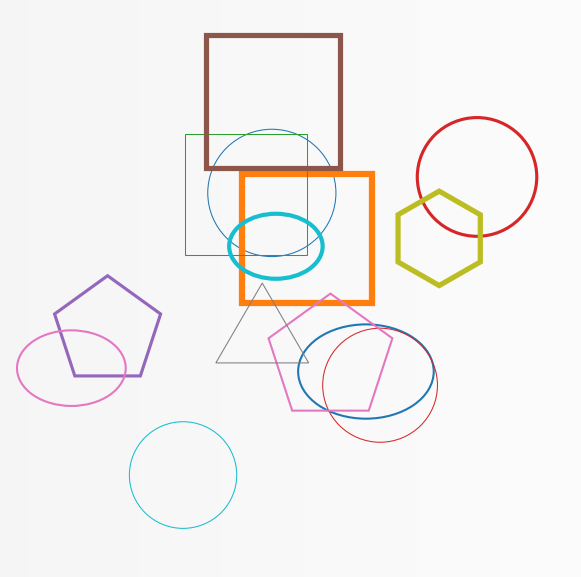[{"shape": "circle", "thickness": 0.5, "radius": 0.55, "center": [0.468, 0.665]}, {"shape": "oval", "thickness": 1, "radius": 0.58, "center": [0.63, 0.356]}, {"shape": "square", "thickness": 3, "radius": 0.56, "center": [0.528, 0.586]}, {"shape": "square", "thickness": 0.5, "radius": 0.53, "center": [0.423, 0.662]}, {"shape": "circle", "thickness": 1.5, "radius": 0.51, "center": [0.821, 0.693]}, {"shape": "circle", "thickness": 0.5, "radius": 0.49, "center": [0.654, 0.332]}, {"shape": "pentagon", "thickness": 1.5, "radius": 0.48, "center": [0.185, 0.426]}, {"shape": "square", "thickness": 2.5, "radius": 0.58, "center": [0.47, 0.824]}, {"shape": "oval", "thickness": 1, "radius": 0.47, "center": [0.123, 0.362]}, {"shape": "pentagon", "thickness": 1, "radius": 0.56, "center": [0.569, 0.379]}, {"shape": "triangle", "thickness": 0.5, "radius": 0.46, "center": [0.451, 0.417]}, {"shape": "hexagon", "thickness": 2.5, "radius": 0.41, "center": [0.756, 0.586]}, {"shape": "oval", "thickness": 2, "radius": 0.4, "center": [0.475, 0.573]}, {"shape": "circle", "thickness": 0.5, "radius": 0.46, "center": [0.315, 0.177]}]